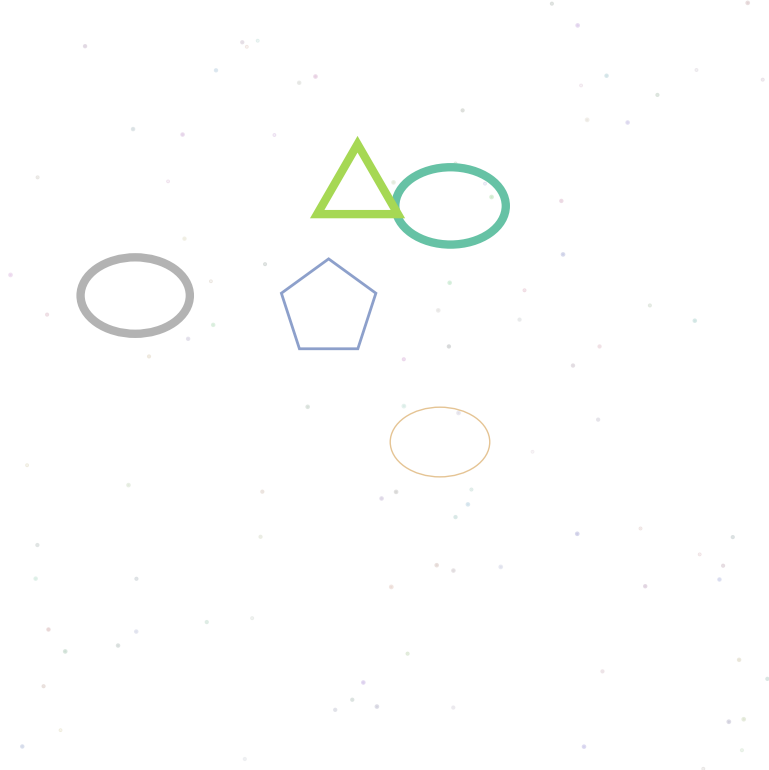[{"shape": "oval", "thickness": 3, "radius": 0.36, "center": [0.585, 0.733]}, {"shape": "pentagon", "thickness": 1, "radius": 0.32, "center": [0.427, 0.599]}, {"shape": "triangle", "thickness": 3, "radius": 0.3, "center": [0.464, 0.752]}, {"shape": "oval", "thickness": 0.5, "radius": 0.32, "center": [0.571, 0.426]}, {"shape": "oval", "thickness": 3, "radius": 0.35, "center": [0.176, 0.616]}]